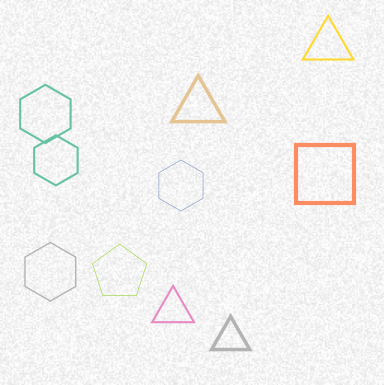[{"shape": "hexagon", "thickness": 1.5, "radius": 0.38, "center": [0.118, 0.704]}, {"shape": "hexagon", "thickness": 1.5, "radius": 0.33, "center": [0.145, 0.584]}, {"shape": "square", "thickness": 3, "radius": 0.37, "center": [0.844, 0.548]}, {"shape": "hexagon", "thickness": 0.5, "radius": 0.33, "center": [0.47, 0.518]}, {"shape": "triangle", "thickness": 1.5, "radius": 0.31, "center": [0.45, 0.195]}, {"shape": "pentagon", "thickness": 0.5, "radius": 0.37, "center": [0.311, 0.292]}, {"shape": "triangle", "thickness": 1.5, "radius": 0.38, "center": [0.852, 0.883]}, {"shape": "triangle", "thickness": 2.5, "radius": 0.4, "center": [0.515, 0.724]}, {"shape": "triangle", "thickness": 2.5, "radius": 0.29, "center": [0.599, 0.121]}, {"shape": "hexagon", "thickness": 1, "radius": 0.38, "center": [0.131, 0.294]}]